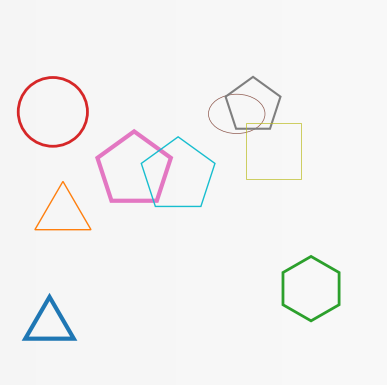[{"shape": "triangle", "thickness": 3, "radius": 0.36, "center": [0.128, 0.156]}, {"shape": "triangle", "thickness": 1, "radius": 0.42, "center": [0.162, 0.445]}, {"shape": "hexagon", "thickness": 2, "radius": 0.42, "center": [0.803, 0.25]}, {"shape": "circle", "thickness": 2, "radius": 0.45, "center": [0.136, 0.709]}, {"shape": "oval", "thickness": 0.5, "radius": 0.36, "center": [0.611, 0.704]}, {"shape": "pentagon", "thickness": 3, "radius": 0.5, "center": [0.346, 0.559]}, {"shape": "pentagon", "thickness": 1.5, "radius": 0.37, "center": [0.653, 0.726]}, {"shape": "square", "thickness": 0.5, "radius": 0.36, "center": [0.706, 0.607]}, {"shape": "pentagon", "thickness": 1, "radius": 0.5, "center": [0.46, 0.545]}]